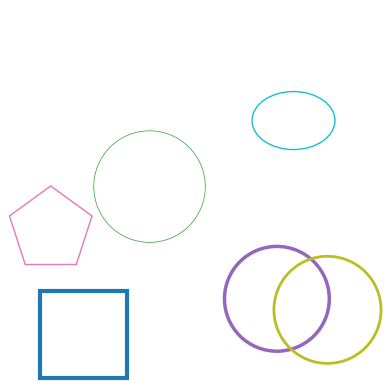[{"shape": "square", "thickness": 3, "radius": 0.56, "center": [0.217, 0.13]}, {"shape": "circle", "thickness": 0.5, "radius": 0.72, "center": [0.388, 0.515]}, {"shape": "circle", "thickness": 2.5, "radius": 0.68, "center": [0.719, 0.224]}, {"shape": "pentagon", "thickness": 1, "radius": 0.56, "center": [0.132, 0.404]}, {"shape": "circle", "thickness": 2, "radius": 0.7, "center": [0.851, 0.195]}, {"shape": "oval", "thickness": 1, "radius": 0.54, "center": [0.762, 0.687]}]